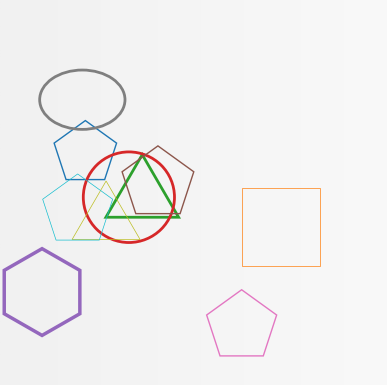[{"shape": "pentagon", "thickness": 1, "radius": 0.42, "center": [0.22, 0.602]}, {"shape": "square", "thickness": 0.5, "radius": 0.51, "center": [0.725, 0.411]}, {"shape": "triangle", "thickness": 2, "radius": 0.54, "center": [0.367, 0.49]}, {"shape": "circle", "thickness": 2, "radius": 0.59, "center": [0.333, 0.488]}, {"shape": "hexagon", "thickness": 2.5, "radius": 0.56, "center": [0.109, 0.241]}, {"shape": "pentagon", "thickness": 1, "radius": 0.49, "center": [0.408, 0.524]}, {"shape": "pentagon", "thickness": 1, "radius": 0.47, "center": [0.624, 0.152]}, {"shape": "oval", "thickness": 2, "radius": 0.55, "center": [0.212, 0.741]}, {"shape": "triangle", "thickness": 0.5, "radius": 0.51, "center": [0.274, 0.429]}, {"shape": "pentagon", "thickness": 0.5, "radius": 0.47, "center": [0.2, 0.453]}]